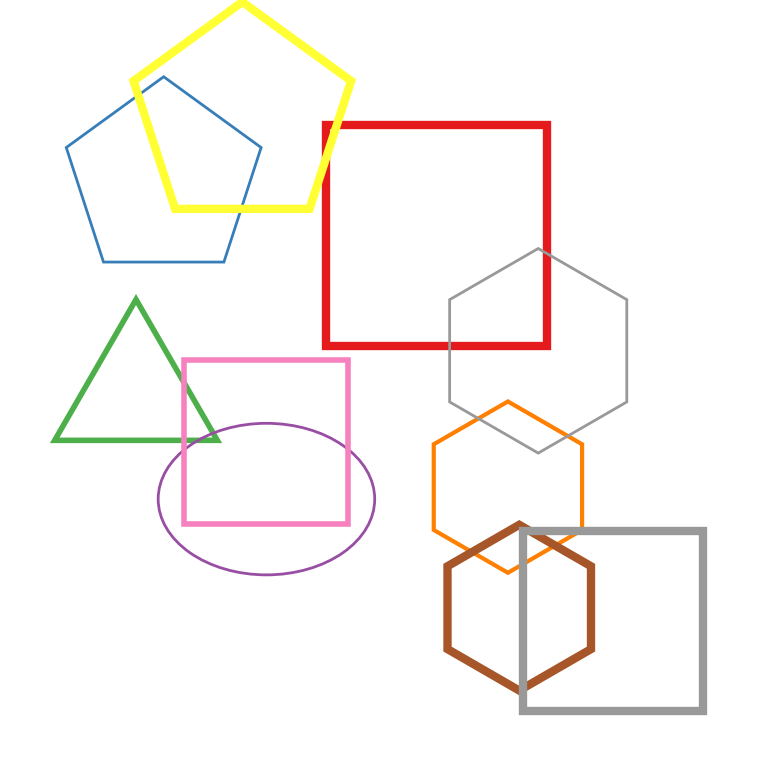[{"shape": "square", "thickness": 3, "radius": 0.72, "center": [0.567, 0.694]}, {"shape": "pentagon", "thickness": 1, "radius": 0.67, "center": [0.213, 0.767]}, {"shape": "triangle", "thickness": 2, "radius": 0.61, "center": [0.177, 0.489]}, {"shape": "oval", "thickness": 1, "radius": 0.7, "center": [0.346, 0.352]}, {"shape": "hexagon", "thickness": 1.5, "radius": 0.56, "center": [0.66, 0.367]}, {"shape": "pentagon", "thickness": 3, "radius": 0.74, "center": [0.315, 0.849]}, {"shape": "hexagon", "thickness": 3, "radius": 0.54, "center": [0.674, 0.211]}, {"shape": "square", "thickness": 2, "radius": 0.53, "center": [0.346, 0.426]}, {"shape": "square", "thickness": 3, "radius": 0.58, "center": [0.796, 0.193]}, {"shape": "hexagon", "thickness": 1, "radius": 0.66, "center": [0.699, 0.544]}]